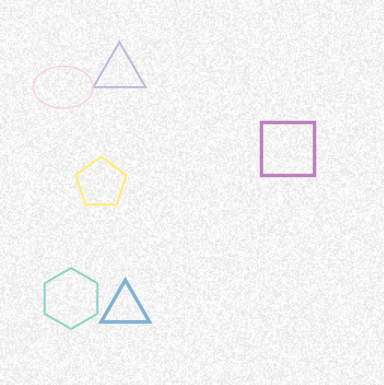[{"shape": "hexagon", "thickness": 1.5, "radius": 0.4, "center": [0.184, 0.225]}, {"shape": "triangle", "thickness": 1.5, "radius": 0.39, "center": [0.31, 0.813]}, {"shape": "triangle", "thickness": 2.5, "radius": 0.36, "center": [0.326, 0.2]}, {"shape": "oval", "thickness": 1, "radius": 0.39, "center": [0.164, 0.773]}, {"shape": "square", "thickness": 2.5, "radius": 0.34, "center": [0.747, 0.614]}, {"shape": "pentagon", "thickness": 1.5, "radius": 0.34, "center": [0.263, 0.524]}]